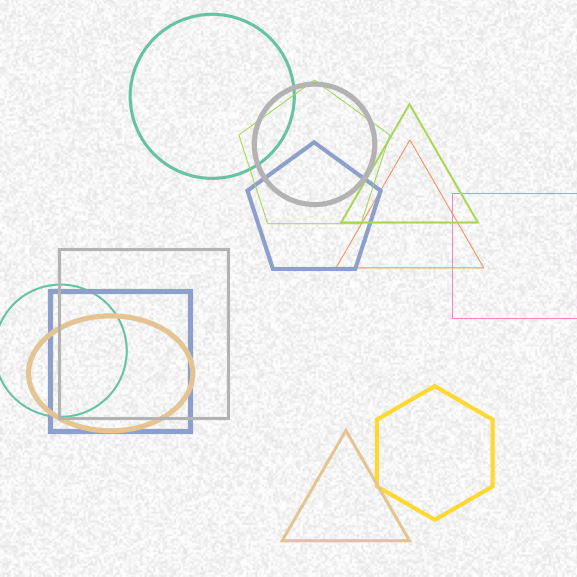[{"shape": "circle", "thickness": 1, "radius": 0.57, "center": [0.105, 0.392]}, {"shape": "circle", "thickness": 1.5, "radius": 0.71, "center": [0.368, 0.832]}, {"shape": "triangle", "thickness": 0.5, "radius": 0.74, "center": [0.71, 0.609]}, {"shape": "square", "thickness": 2.5, "radius": 0.61, "center": [0.207, 0.374]}, {"shape": "pentagon", "thickness": 2, "radius": 0.61, "center": [0.544, 0.631]}, {"shape": "square", "thickness": 0.5, "radius": 0.54, "center": [0.891, 0.557]}, {"shape": "pentagon", "thickness": 0.5, "radius": 0.69, "center": [0.544, 0.723]}, {"shape": "triangle", "thickness": 1, "radius": 0.68, "center": [0.709, 0.682]}, {"shape": "hexagon", "thickness": 2, "radius": 0.58, "center": [0.753, 0.215]}, {"shape": "triangle", "thickness": 1.5, "radius": 0.64, "center": [0.599, 0.126]}, {"shape": "oval", "thickness": 2.5, "radius": 0.71, "center": [0.192, 0.353]}, {"shape": "circle", "thickness": 2.5, "radius": 0.52, "center": [0.545, 0.749]}, {"shape": "square", "thickness": 1.5, "radius": 0.73, "center": [0.249, 0.422]}]